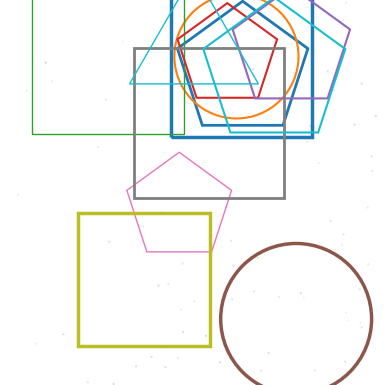[{"shape": "pentagon", "thickness": 2, "radius": 0.89, "center": [0.63, 0.819]}, {"shape": "square", "thickness": 2.5, "radius": 0.92, "center": [0.628, 0.827]}, {"shape": "circle", "thickness": 1.5, "radius": 0.81, "center": [0.614, 0.854]}, {"shape": "square", "thickness": 1, "radius": 0.99, "center": [0.281, 0.849]}, {"shape": "pentagon", "thickness": 1.5, "radius": 0.68, "center": [0.59, 0.856]}, {"shape": "pentagon", "thickness": 1.5, "radius": 0.8, "center": [0.757, 0.874]}, {"shape": "circle", "thickness": 2.5, "radius": 0.98, "center": [0.769, 0.172]}, {"shape": "pentagon", "thickness": 1, "radius": 0.72, "center": [0.466, 0.461]}, {"shape": "square", "thickness": 2, "radius": 0.98, "center": [0.543, 0.68]}, {"shape": "square", "thickness": 2.5, "radius": 0.86, "center": [0.374, 0.274]}, {"shape": "pentagon", "thickness": 1.5, "radius": 0.97, "center": [0.712, 0.813]}, {"shape": "triangle", "thickness": 1, "radius": 0.97, "center": [0.504, 0.879]}]